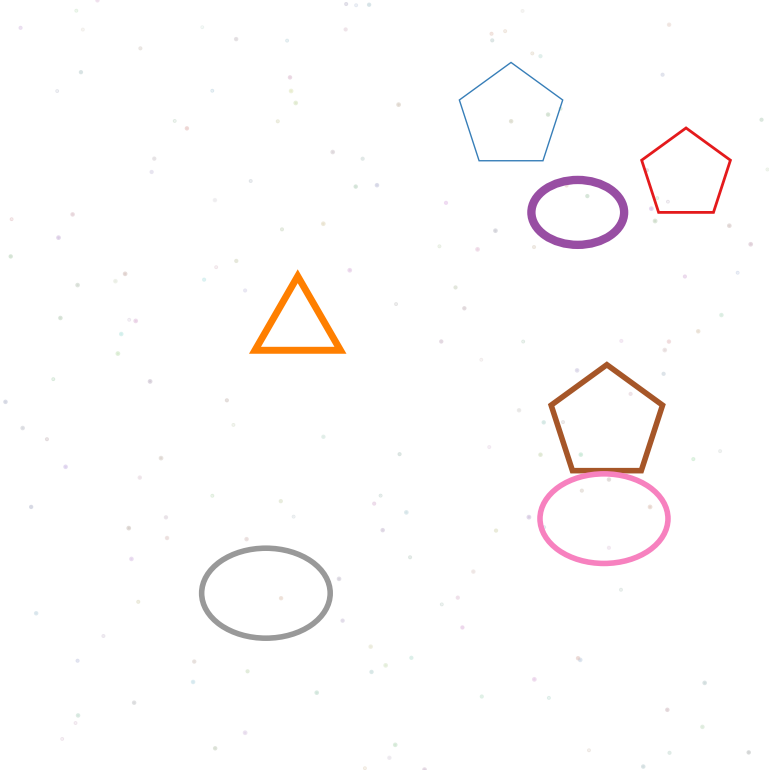[{"shape": "pentagon", "thickness": 1, "radius": 0.3, "center": [0.891, 0.773]}, {"shape": "pentagon", "thickness": 0.5, "radius": 0.35, "center": [0.664, 0.848]}, {"shape": "oval", "thickness": 3, "radius": 0.3, "center": [0.75, 0.724]}, {"shape": "triangle", "thickness": 2.5, "radius": 0.32, "center": [0.387, 0.577]}, {"shape": "pentagon", "thickness": 2, "radius": 0.38, "center": [0.788, 0.45]}, {"shape": "oval", "thickness": 2, "radius": 0.42, "center": [0.784, 0.326]}, {"shape": "oval", "thickness": 2, "radius": 0.42, "center": [0.345, 0.23]}]